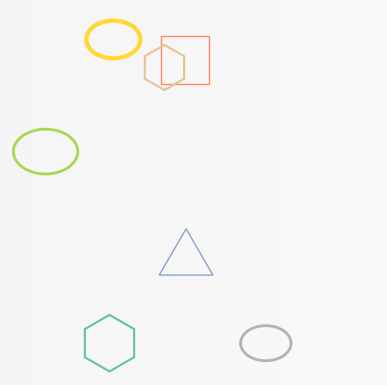[{"shape": "hexagon", "thickness": 1.5, "radius": 0.37, "center": [0.283, 0.109]}, {"shape": "square", "thickness": 1, "radius": 0.31, "center": [0.478, 0.845]}, {"shape": "triangle", "thickness": 1, "radius": 0.4, "center": [0.48, 0.326]}, {"shape": "oval", "thickness": 2, "radius": 0.42, "center": [0.118, 0.606]}, {"shape": "oval", "thickness": 3, "radius": 0.35, "center": [0.293, 0.898]}, {"shape": "hexagon", "thickness": 1.5, "radius": 0.29, "center": [0.424, 0.825]}, {"shape": "oval", "thickness": 2, "radius": 0.33, "center": [0.686, 0.109]}]